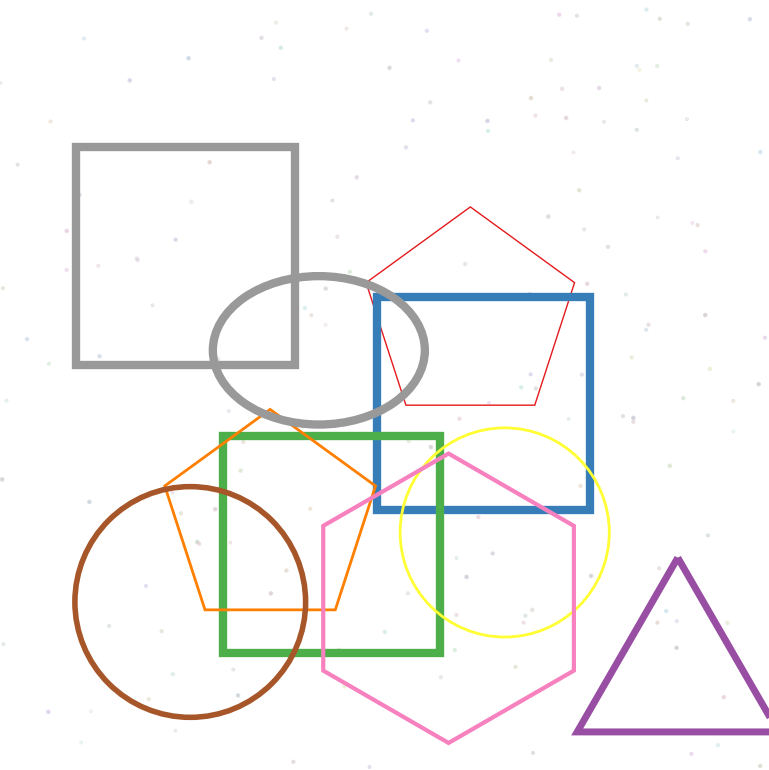[{"shape": "pentagon", "thickness": 0.5, "radius": 0.71, "center": [0.611, 0.589]}, {"shape": "square", "thickness": 3, "radius": 0.69, "center": [0.628, 0.476]}, {"shape": "square", "thickness": 3, "radius": 0.71, "center": [0.431, 0.293]}, {"shape": "triangle", "thickness": 2.5, "radius": 0.75, "center": [0.88, 0.125]}, {"shape": "pentagon", "thickness": 1, "radius": 0.72, "center": [0.351, 0.324]}, {"shape": "circle", "thickness": 1, "radius": 0.68, "center": [0.655, 0.308]}, {"shape": "circle", "thickness": 2, "radius": 0.75, "center": [0.247, 0.218]}, {"shape": "hexagon", "thickness": 1.5, "radius": 0.94, "center": [0.583, 0.223]}, {"shape": "oval", "thickness": 3, "radius": 0.69, "center": [0.414, 0.545]}, {"shape": "square", "thickness": 3, "radius": 0.71, "center": [0.24, 0.668]}]